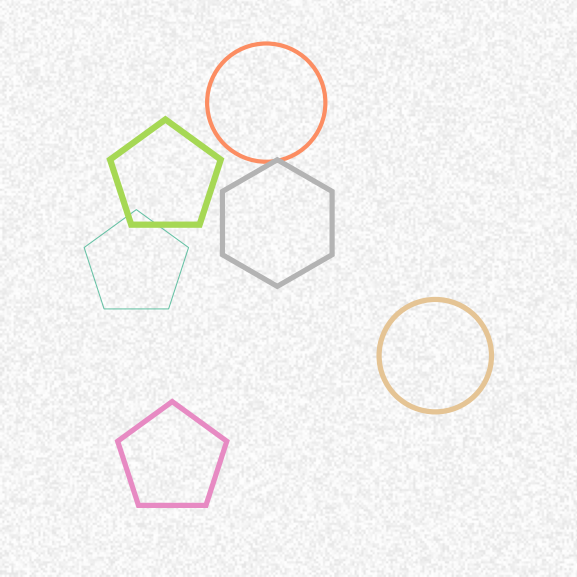[{"shape": "pentagon", "thickness": 0.5, "radius": 0.48, "center": [0.236, 0.541]}, {"shape": "circle", "thickness": 2, "radius": 0.51, "center": [0.461, 0.821]}, {"shape": "pentagon", "thickness": 2.5, "radius": 0.5, "center": [0.298, 0.204]}, {"shape": "pentagon", "thickness": 3, "radius": 0.5, "center": [0.286, 0.692]}, {"shape": "circle", "thickness": 2.5, "radius": 0.49, "center": [0.754, 0.383]}, {"shape": "hexagon", "thickness": 2.5, "radius": 0.55, "center": [0.48, 0.613]}]